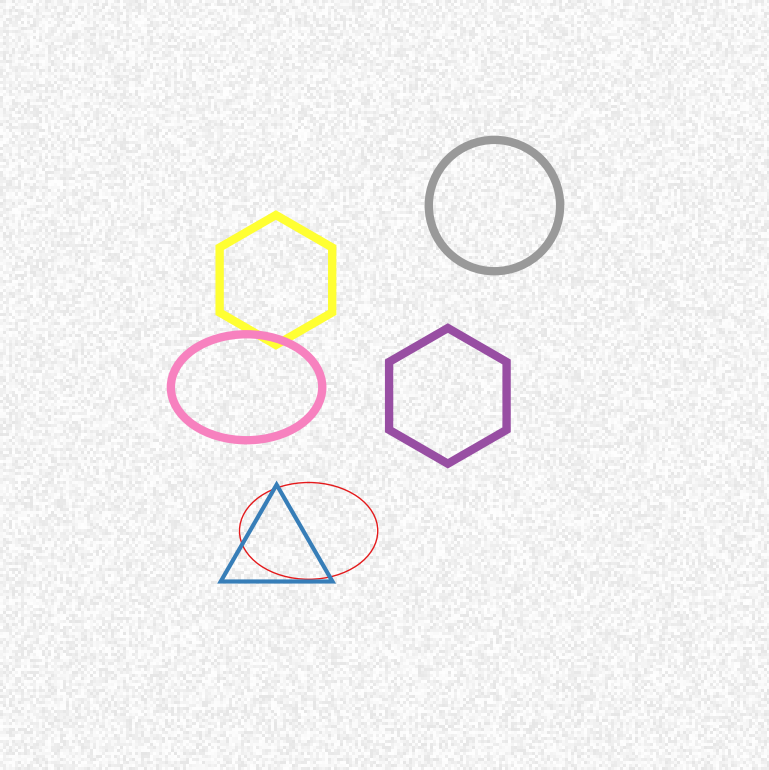[{"shape": "oval", "thickness": 0.5, "radius": 0.45, "center": [0.401, 0.311]}, {"shape": "triangle", "thickness": 1.5, "radius": 0.42, "center": [0.359, 0.287]}, {"shape": "hexagon", "thickness": 3, "radius": 0.44, "center": [0.582, 0.486]}, {"shape": "hexagon", "thickness": 3, "radius": 0.42, "center": [0.358, 0.636]}, {"shape": "oval", "thickness": 3, "radius": 0.49, "center": [0.32, 0.497]}, {"shape": "circle", "thickness": 3, "radius": 0.43, "center": [0.642, 0.733]}]